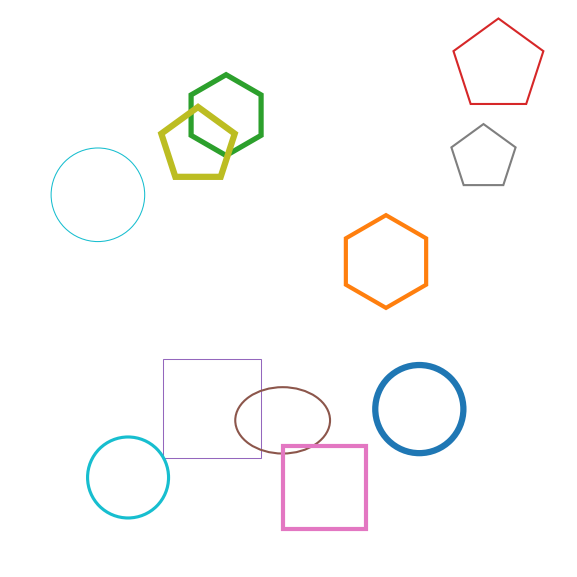[{"shape": "circle", "thickness": 3, "radius": 0.38, "center": [0.726, 0.291]}, {"shape": "hexagon", "thickness": 2, "radius": 0.4, "center": [0.668, 0.546]}, {"shape": "hexagon", "thickness": 2.5, "radius": 0.35, "center": [0.392, 0.8]}, {"shape": "pentagon", "thickness": 1, "radius": 0.41, "center": [0.863, 0.885]}, {"shape": "square", "thickness": 0.5, "radius": 0.43, "center": [0.367, 0.292]}, {"shape": "oval", "thickness": 1, "radius": 0.41, "center": [0.489, 0.271]}, {"shape": "square", "thickness": 2, "radius": 0.36, "center": [0.562, 0.155]}, {"shape": "pentagon", "thickness": 1, "radius": 0.29, "center": [0.837, 0.726]}, {"shape": "pentagon", "thickness": 3, "radius": 0.33, "center": [0.343, 0.747]}, {"shape": "circle", "thickness": 1.5, "radius": 0.35, "center": [0.222, 0.172]}, {"shape": "circle", "thickness": 0.5, "radius": 0.41, "center": [0.17, 0.662]}]